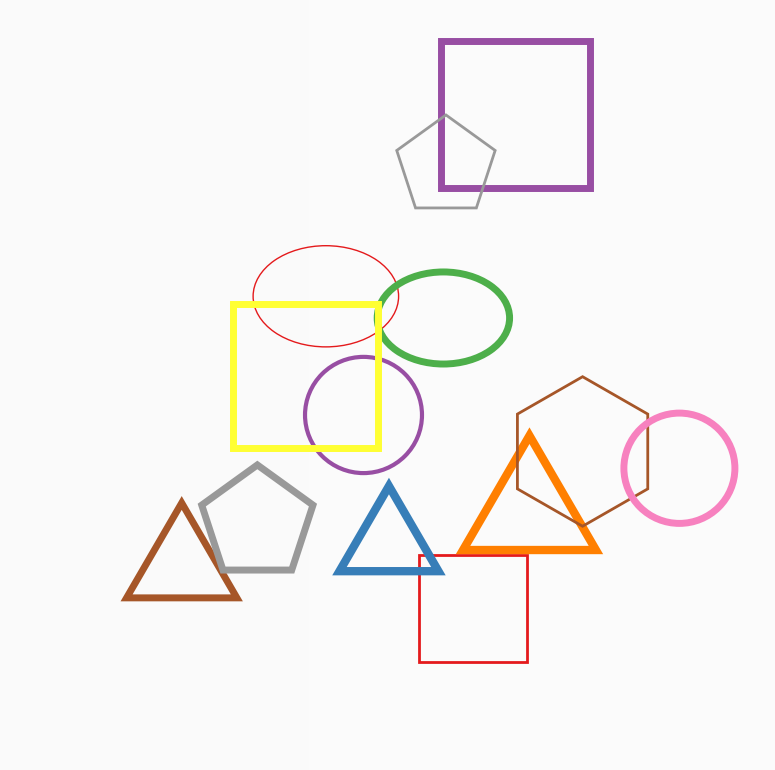[{"shape": "square", "thickness": 1, "radius": 0.35, "center": [0.611, 0.21]}, {"shape": "oval", "thickness": 0.5, "radius": 0.47, "center": [0.42, 0.615]}, {"shape": "triangle", "thickness": 3, "radius": 0.37, "center": [0.502, 0.295]}, {"shape": "oval", "thickness": 2.5, "radius": 0.43, "center": [0.572, 0.587]}, {"shape": "circle", "thickness": 1.5, "radius": 0.38, "center": [0.469, 0.461]}, {"shape": "square", "thickness": 2.5, "radius": 0.48, "center": [0.665, 0.851]}, {"shape": "triangle", "thickness": 3, "radius": 0.49, "center": [0.683, 0.335]}, {"shape": "square", "thickness": 2.5, "radius": 0.47, "center": [0.394, 0.512]}, {"shape": "triangle", "thickness": 2.5, "radius": 0.41, "center": [0.234, 0.265]}, {"shape": "hexagon", "thickness": 1, "radius": 0.49, "center": [0.752, 0.414]}, {"shape": "circle", "thickness": 2.5, "radius": 0.36, "center": [0.877, 0.392]}, {"shape": "pentagon", "thickness": 1, "radius": 0.33, "center": [0.575, 0.784]}, {"shape": "pentagon", "thickness": 2.5, "radius": 0.38, "center": [0.332, 0.321]}]